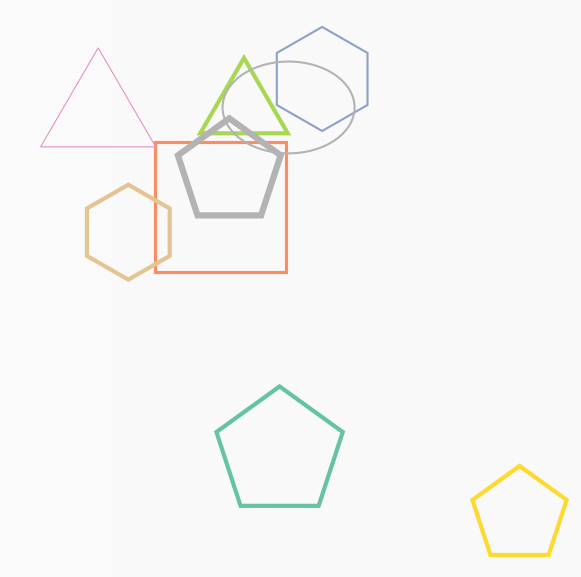[{"shape": "pentagon", "thickness": 2, "radius": 0.57, "center": [0.481, 0.216]}, {"shape": "square", "thickness": 1.5, "radius": 0.56, "center": [0.379, 0.64]}, {"shape": "hexagon", "thickness": 1, "radius": 0.45, "center": [0.554, 0.862]}, {"shape": "triangle", "thickness": 0.5, "radius": 0.57, "center": [0.169, 0.802]}, {"shape": "triangle", "thickness": 2, "radius": 0.43, "center": [0.42, 0.812]}, {"shape": "pentagon", "thickness": 2, "radius": 0.43, "center": [0.894, 0.107]}, {"shape": "hexagon", "thickness": 2, "radius": 0.41, "center": [0.221, 0.597]}, {"shape": "pentagon", "thickness": 3, "radius": 0.46, "center": [0.394, 0.701]}, {"shape": "oval", "thickness": 1, "radius": 0.57, "center": [0.496, 0.813]}]